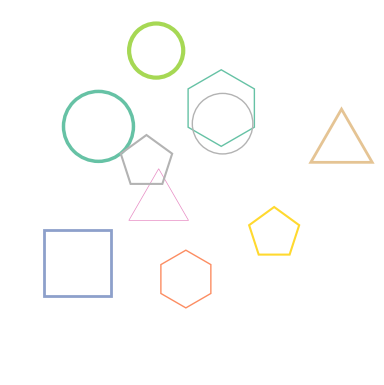[{"shape": "hexagon", "thickness": 1, "radius": 0.5, "center": [0.575, 0.719]}, {"shape": "circle", "thickness": 2.5, "radius": 0.45, "center": [0.256, 0.672]}, {"shape": "hexagon", "thickness": 1, "radius": 0.37, "center": [0.483, 0.275]}, {"shape": "square", "thickness": 2, "radius": 0.43, "center": [0.202, 0.317]}, {"shape": "triangle", "thickness": 0.5, "radius": 0.45, "center": [0.412, 0.472]}, {"shape": "circle", "thickness": 3, "radius": 0.35, "center": [0.406, 0.869]}, {"shape": "pentagon", "thickness": 1.5, "radius": 0.34, "center": [0.712, 0.394]}, {"shape": "triangle", "thickness": 2, "radius": 0.46, "center": [0.887, 0.624]}, {"shape": "pentagon", "thickness": 1.5, "radius": 0.35, "center": [0.38, 0.579]}, {"shape": "circle", "thickness": 1, "radius": 0.39, "center": [0.578, 0.679]}]